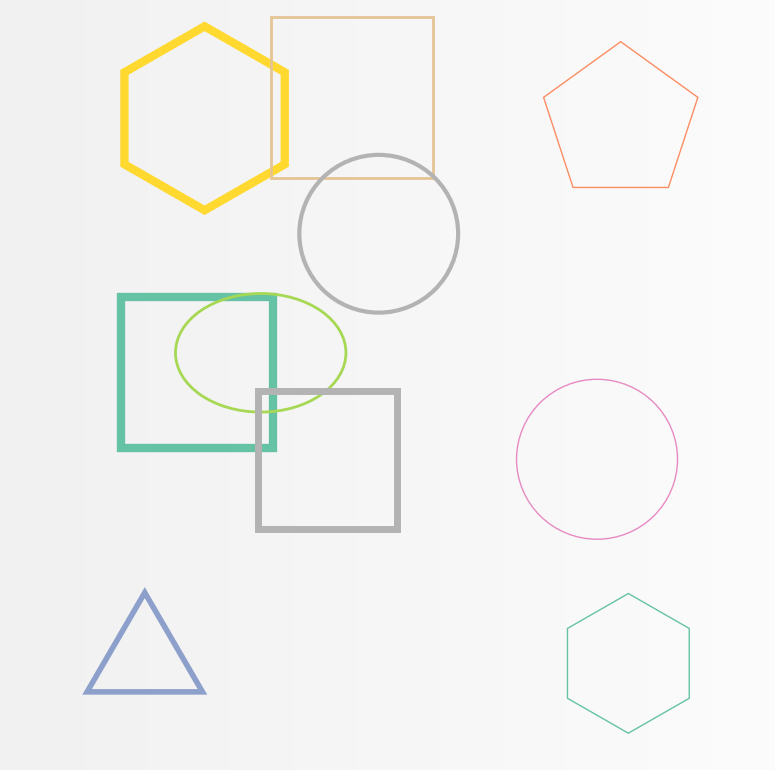[{"shape": "hexagon", "thickness": 0.5, "radius": 0.45, "center": [0.811, 0.138]}, {"shape": "square", "thickness": 3, "radius": 0.49, "center": [0.254, 0.516]}, {"shape": "pentagon", "thickness": 0.5, "radius": 0.52, "center": [0.801, 0.841]}, {"shape": "triangle", "thickness": 2, "radius": 0.43, "center": [0.187, 0.144]}, {"shape": "circle", "thickness": 0.5, "radius": 0.52, "center": [0.77, 0.404]}, {"shape": "oval", "thickness": 1, "radius": 0.55, "center": [0.336, 0.542]}, {"shape": "hexagon", "thickness": 3, "radius": 0.6, "center": [0.264, 0.846]}, {"shape": "square", "thickness": 1, "radius": 0.52, "center": [0.454, 0.873]}, {"shape": "square", "thickness": 2.5, "radius": 0.45, "center": [0.423, 0.402]}, {"shape": "circle", "thickness": 1.5, "radius": 0.51, "center": [0.489, 0.696]}]